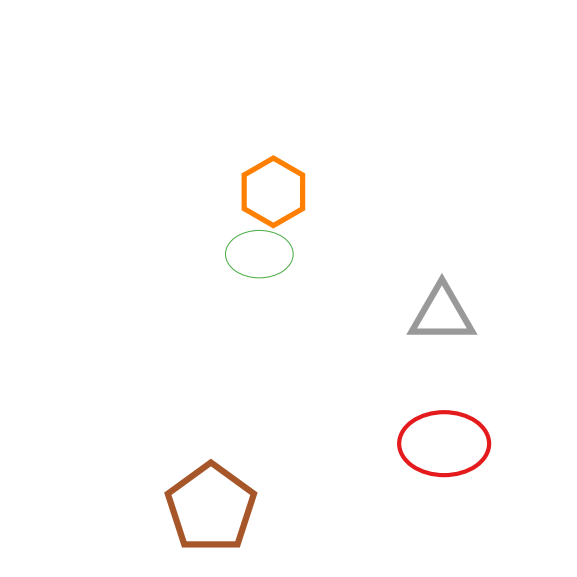[{"shape": "oval", "thickness": 2, "radius": 0.39, "center": [0.769, 0.231]}, {"shape": "oval", "thickness": 0.5, "radius": 0.29, "center": [0.449, 0.559]}, {"shape": "hexagon", "thickness": 2.5, "radius": 0.29, "center": [0.473, 0.667]}, {"shape": "pentagon", "thickness": 3, "radius": 0.39, "center": [0.365, 0.12]}, {"shape": "triangle", "thickness": 3, "radius": 0.3, "center": [0.765, 0.455]}]